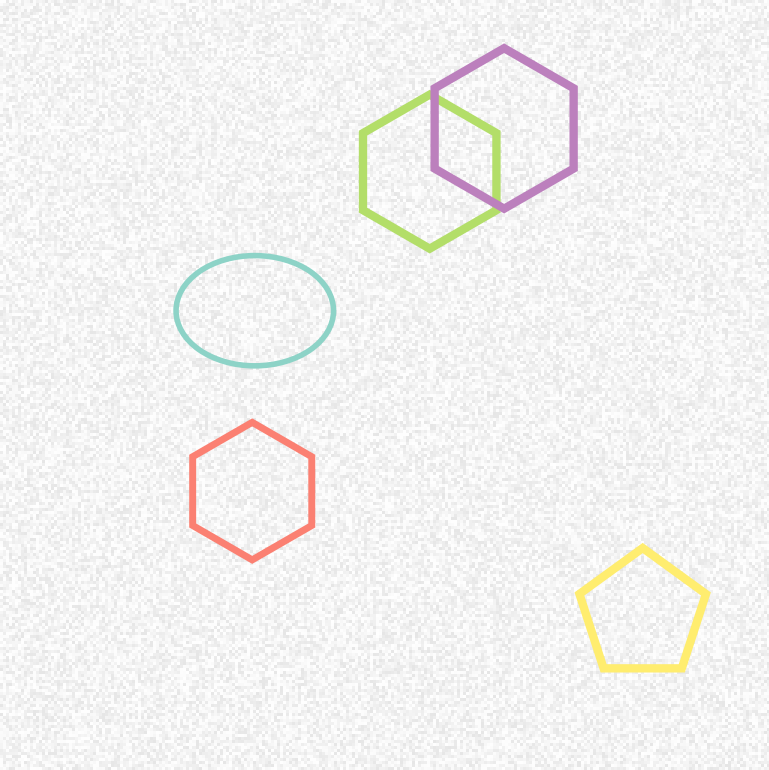[{"shape": "oval", "thickness": 2, "radius": 0.51, "center": [0.331, 0.596]}, {"shape": "hexagon", "thickness": 2.5, "radius": 0.45, "center": [0.328, 0.362]}, {"shape": "hexagon", "thickness": 3, "radius": 0.5, "center": [0.558, 0.777]}, {"shape": "hexagon", "thickness": 3, "radius": 0.52, "center": [0.655, 0.833]}, {"shape": "pentagon", "thickness": 3, "radius": 0.43, "center": [0.835, 0.202]}]